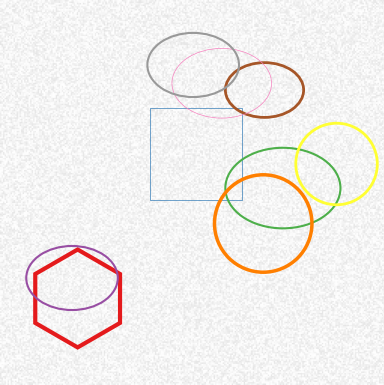[{"shape": "hexagon", "thickness": 3, "radius": 0.64, "center": [0.202, 0.225]}, {"shape": "square", "thickness": 0.5, "radius": 0.6, "center": [0.509, 0.6]}, {"shape": "oval", "thickness": 1.5, "radius": 0.75, "center": [0.735, 0.512]}, {"shape": "oval", "thickness": 1.5, "radius": 0.59, "center": [0.187, 0.278]}, {"shape": "circle", "thickness": 2.5, "radius": 0.63, "center": [0.684, 0.419]}, {"shape": "circle", "thickness": 2, "radius": 0.53, "center": [0.874, 0.574]}, {"shape": "oval", "thickness": 2, "radius": 0.51, "center": [0.687, 0.766]}, {"shape": "oval", "thickness": 0.5, "radius": 0.65, "center": [0.576, 0.784]}, {"shape": "oval", "thickness": 1.5, "radius": 0.6, "center": [0.502, 0.831]}]